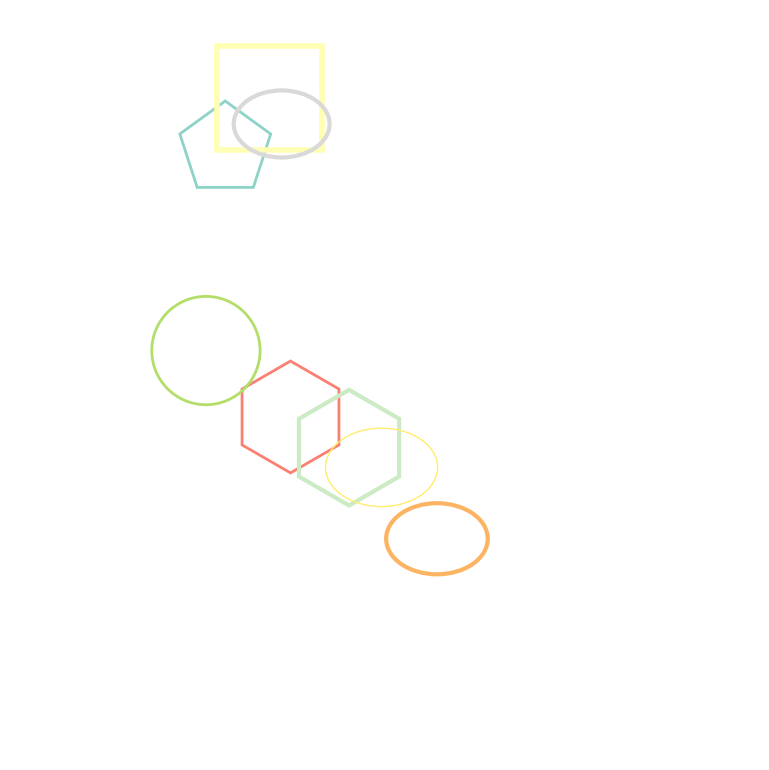[{"shape": "pentagon", "thickness": 1, "radius": 0.31, "center": [0.293, 0.807]}, {"shape": "square", "thickness": 2, "radius": 0.34, "center": [0.35, 0.873]}, {"shape": "hexagon", "thickness": 1, "radius": 0.36, "center": [0.377, 0.458]}, {"shape": "oval", "thickness": 1.5, "radius": 0.33, "center": [0.567, 0.3]}, {"shape": "circle", "thickness": 1, "radius": 0.35, "center": [0.267, 0.545]}, {"shape": "oval", "thickness": 1.5, "radius": 0.31, "center": [0.366, 0.839]}, {"shape": "hexagon", "thickness": 1.5, "radius": 0.38, "center": [0.453, 0.419]}, {"shape": "oval", "thickness": 0.5, "radius": 0.36, "center": [0.496, 0.393]}]